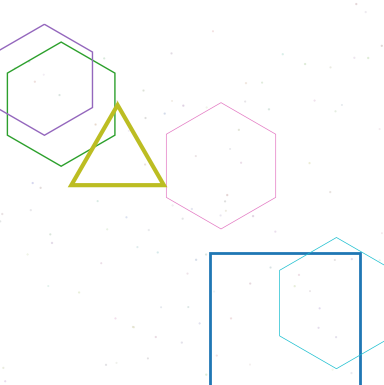[{"shape": "square", "thickness": 2, "radius": 0.97, "center": [0.74, 0.148]}, {"shape": "hexagon", "thickness": 1, "radius": 0.81, "center": [0.159, 0.729]}, {"shape": "hexagon", "thickness": 1, "radius": 0.72, "center": [0.115, 0.793]}, {"shape": "hexagon", "thickness": 0.5, "radius": 0.82, "center": [0.574, 0.569]}, {"shape": "triangle", "thickness": 3, "radius": 0.69, "center": [0.305, 0.588]}, {"shape": "hexagon", "thickness": 0.5, "radius": 0.85, "center": [0.874, 0.213]}]